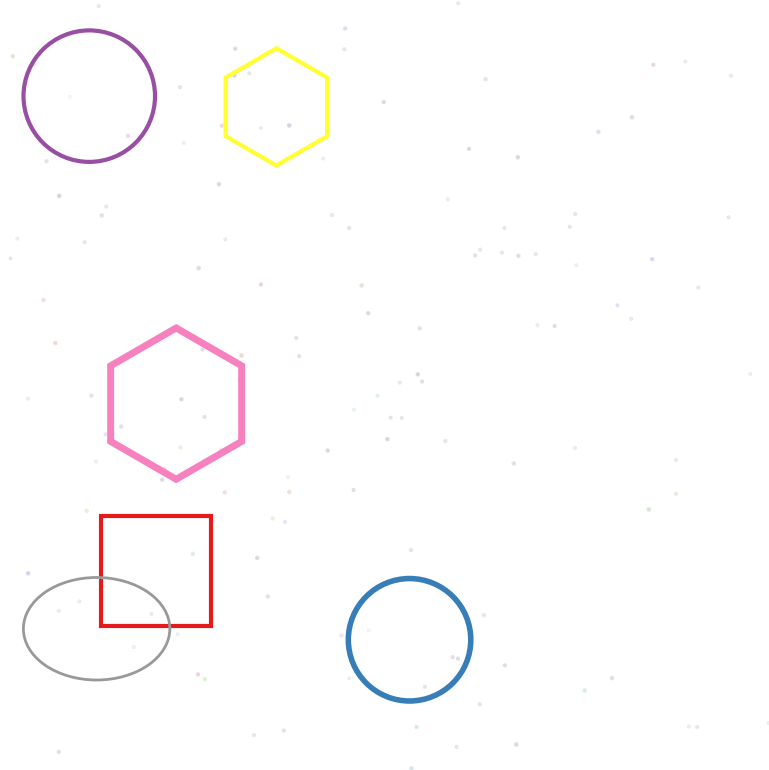[{"shape": "square", "thickness": 1.5, "radius": 0.36, "center": [0.202, 0.259]}, {"shape": "circle", "thickness": 2, "radius": 0.4, "center": [0.532, 0.169]}, {"shape": "circle", "thickness": 1.5, "radius": 0.43, "center": [0.116, 0.875]}, {"shape": "hexagon", "thickness": 1.5, "radius": 0.38, "center": [0.359, 0.861]}, {"shape": "hexagon", "thickness": 2.5, "radius": 0.49, "center": [0.229, 0.476]}, {"shape": "oval", "thickness": 1, "radius": 0.48, "center": [0.125, 0.183]}]